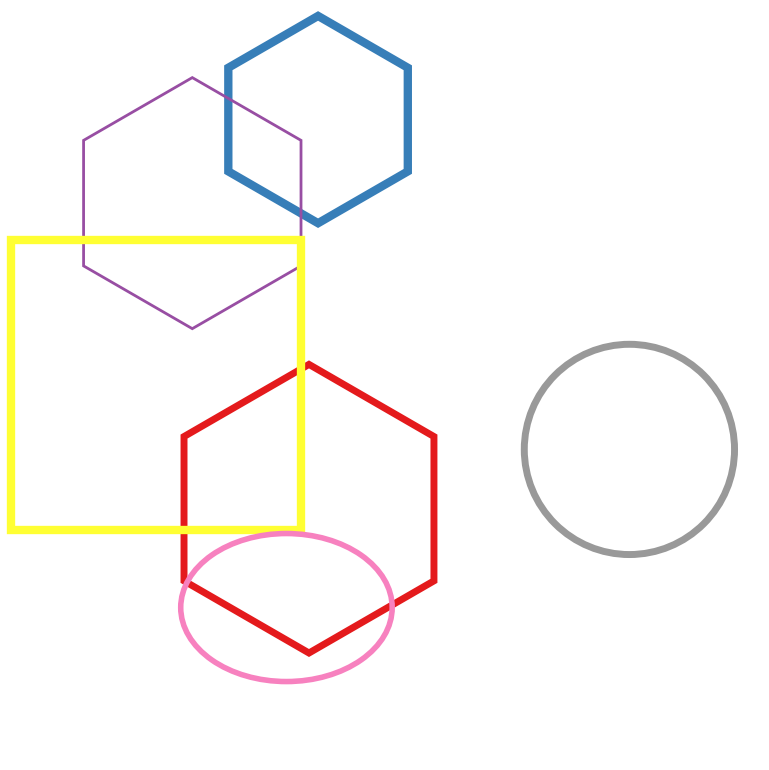[{"shape": "hexagon", "thickness": 2.5, "radius": 0.94, "center": [0.401, 0.339]}, {"shape": "hexagon", "thickness": 3, "radius": 0.67, "center": [0.413, 0.845]}, {"shape": "hexagon", "thickness": 1, "radius": 0.82, "center": [0.25, 0.736]}, {"shape": "square", "thickness": 3, "radius": 0.94, "center": [0.203, 0.5]}, {"shape": "oval", "thickness": 2, "radius": 0.69, "center": [0.372, 0.211]}, {"shape": "circle", "thickness": 2.5, "radius": 0.68, "center": [0.817, 0.416]}]